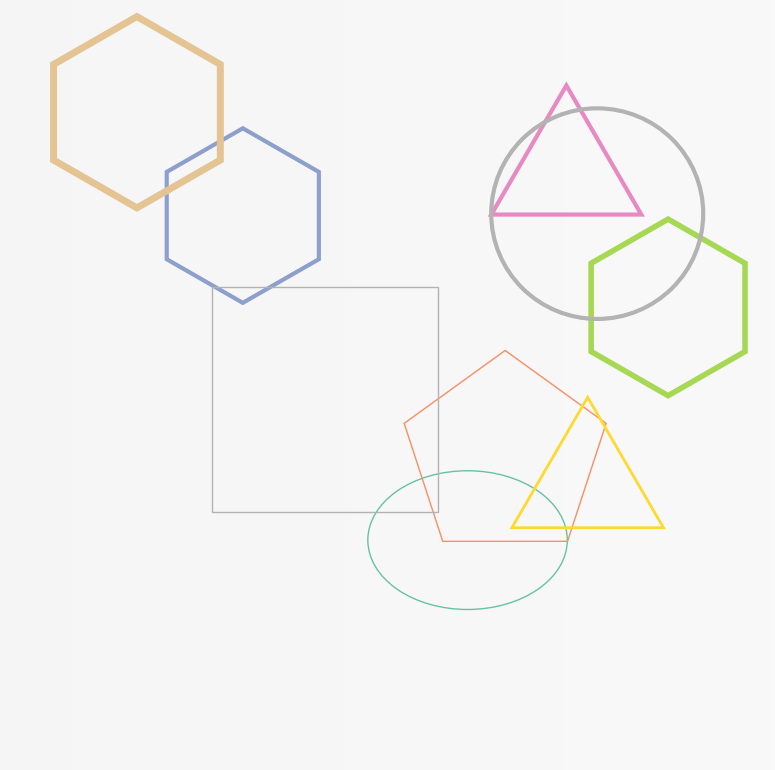[{"shape": "oval", "thickness": 0.5, "radius": 0.64, "center": [0.603, 0.299]}, {"shape": "pentagon", "thickness": 0.5, "radius": 0.69, "center": [0.652, 0.408]}, {"shape": "hexagon", "thickness": 1.5, "radius": 0.57, "center": [0.313, 0.72]}, {"shape": "triangle", "thickness": 1.5, "radius": 0.56, "center": [0.731, 0.777]}, {"shape": "hexagon", "thickness": 2, "radius": 0.57, "center": [0.862, 0.601]}, {"shape": "triangle", "thickness": 1, "radius": 0.56, "center": [0.758, 0.371]}, {"shape": "hexagon", "thickness": 2.5, "radius": 0.62, "center": [0.177, 0.854]}, {"shape": "square", "thickness": 0.5, "radius": 0.73, "center": [0.419, 0.481]}, {"shape": "circle", "thickness": 1.5, "radius": 0.68, "center": [0.771, 0.723]}]